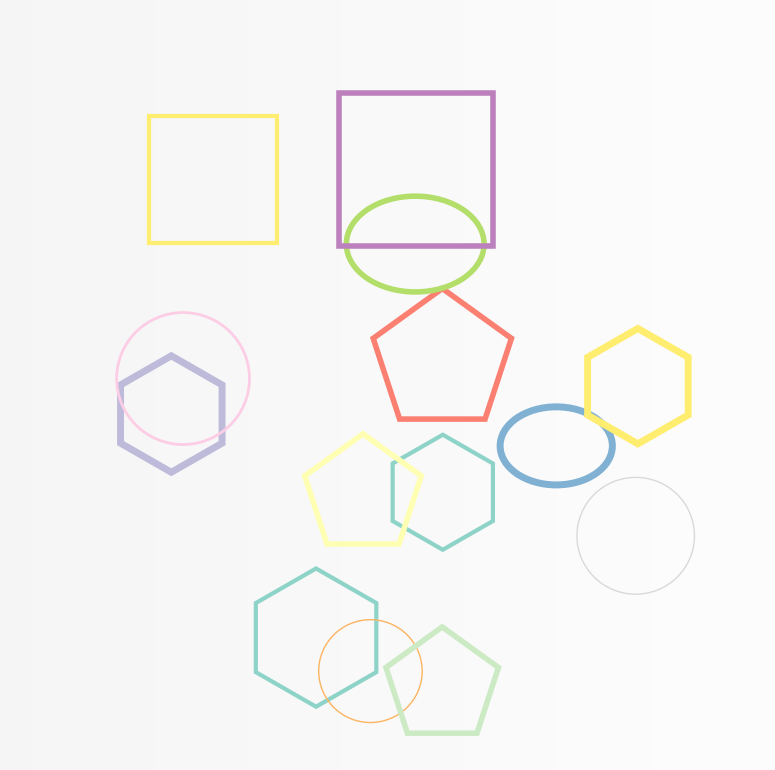[{"shape": "hexagon", "thickness": 1.5, "radius": 0.37, "center": [0.571, 0.361]}, {"shape": "hexagon", "thickness": 1.5, "radius": 0.45, "center": [0.408, 0.172]}, {"shape": "pentagon", "thickness": 2, "radius": 0.4, "center": [0.468, 0.357]}, {"shape": "hexagon", "thickness": 2.5, "radius": 0.38, "center": [0.221, 0.462]}, {"shape": "pentagon", "thickness": 2, "radius": 0.47, "center": [0.571, 0.532]}, {"shape": "oval", "thickness": 2.5, "radius": 0.36, "center": [0.718, 0.421]}, {"shape": "circle", "thickness": 0.5, "radius": 0.33, "center": [0.478, 0.128]}, {"shape": "oval", "thickness": 2, "radius": 0.44, "center": [0.536, 0.683]}, {"shape": "circle", "thickness": 1, "radius": 0.43, "center": [0.236, 0.508]}, {"shape": "circle", "thickness": 0.5, "radius": 0.38, "center": [0.82, 0.304]}, {"shape": "square", "thickness": 2, "radius": 0.49, "center": [0.537, 0.78]}, {"shape": "pentagon", "thickness": 2, "radius": 0.38, "center": [0.571, 0.11]}, {"shape": "hexagon", "thickness": 2.5, "radius": 0.37, "center": [0.823, 0.498]}, {"shape": "square", "thickness": 1.5, "radius": 0.41, "center": [0.275, 0.767]}]